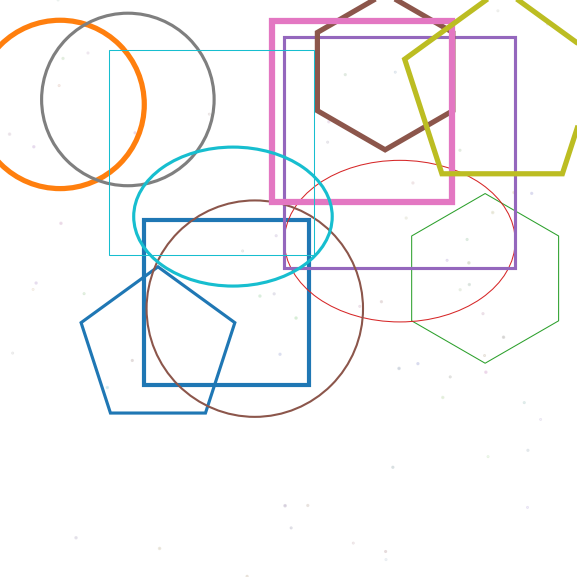[{"shape": "pentagon", "thickness": 1.5, "radius": 0.7, "center": [0.274, 0.397]}, {"shape": "square", "thickness": 2, "radius": 0.71, "center": [0.392, 0.475]}, {"shape": "circle", "thickness": 2.5, "radius": 0.73, "center": [0.104, 0.818]}, {"shape": "hexagon", "thickness": 0.5, "radius": 0.73, "center": [0.84, 0.517]}, {"shape": "oval", "thickness": 0.5, "radius": 1.0, "center": [0.692, 0.582]}, {"shape": "square", "thickness": 1.5, "radius": 1.0, "center": [0.692, 0.736]}, {"shape": "hexagon", "thickness": 2.5, "radius": 0.68, "center": [0.667, 0.875]}, {"shape": "circle", "thickness": 1, "radius": 0.94, "center": [0.441, 0.465]}, {"shape": "square", "thickness": 3, "radius": 0.78, "center": [0.627, 0.806]}, {"shape": "circle", "thickness": 1.5, "radius": 0.75, "center": [0.221, 0.827]}, {"shape": "pentagon", "thickness": 2.5, "radius": 0.89, "center": [0.87, 0.842]}, {"shape": "oval", "thickness": 1.5, "radius": 0.86, "center": [0.403, 0.624]}, {"shape": "square", "thickness": 0.5, "radius": 0.89, "center": [0.367, 0.735]}]